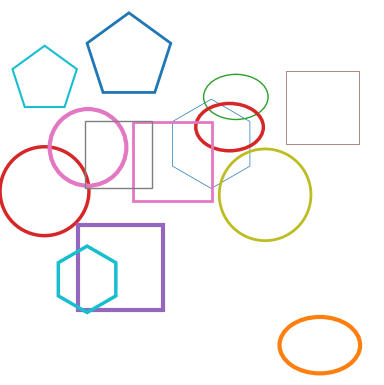[{"shape": "pentagon", "thickness": 2, "radius": 0.57, "center": [0.335, 0.852]}, {"shape": "hexagon", "thickness": 0.5, "radius": 0.58, "center": [0.549, 0.626]}, {"shape": "oval", "thickness": 3, "radius": 0.52, "center": [0.831, 0.103]}, {"shape": "oval", "thickness": 1, "radius": 0.42, "center": [0.613, 0.748]}, {"shape": "circle", "thickness": 2.5, "radius": 0.58, "center": [0.116, 0.503]}, {"shape": "oval", "thickness": 2.5, "radius": 0.44, "center": [0.596, 0.67]}, {"shape": "square", "thickness": 3, "radius": 0.55, "center": [0.313, 0.305]}, {"shape": "square", "thickness": 0.5, "radius": 0.47, "center": [0.837, 0.72]}, {"shape": "circle", "thickness": 3, "radius": 0.5, "center": [0.229, 0.617]}, {"shape": "square", "thickness": 2, "radius": 0.51, "center": [0.448, 0.581]}, {"shape": "square", "thickness": 1, "radius": 0.43, "center": [0.308, 0.598]}, {"shape": "circle", "thickness": 2, "radius": 0.6, "center": [0.689, 0.494]}, {"shape": "hexagon", "thickness": 2.5, "radius": 0.43, "center": [0.226, 0.275]}, {"shape": "pentagon", "thickness": 1.5, "radius": 0.44, "center": [0.116, 0.793]}]